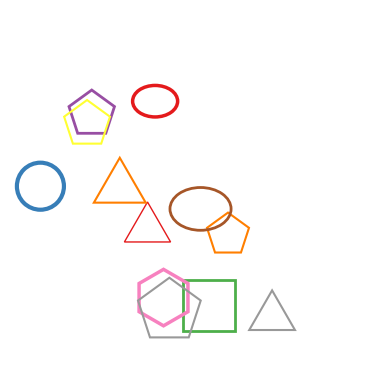[{"shape": "triangle", "thickness": 1, "radius": 0.35, "center": [0.383, 0.406]}, {"shape": "oval", "thickness": 2.5, "radius": 0.29, "center": [0.403, 0.737]}, {"shape": "circle", "thickness": 3, "radius": 0.31, "center": [0.105, 0.516]}, {"shape": "square", "thickness": 2, "radius": 0.33, "center": [0.543, 0.206]}, {"shape": "pentagon", "thickness": 2, "radius": 0.31, "center": [0.238, 0.704]}, {"shape": "pentagon", "thickness": 1.5, "radius": 0.29, "center": [0.592, 0.39]}, {"shape": "triangle", "thickness": 1.5, "radius": 0.39, "center": [0.311, 0.512]}, {"shape": "pentagon", "thickness": 1.5, "radius": 0.31, "center": [0.226, 0.678]}, {"shape": "oval", "thickness": 2, "radius": 0.4, "center": [0.521, 0.457]}, {"shape": "hexagon", "thickness": 2.5, "radius": 0.37, "center": [0.425, 0.227]}, {"shape": "pentagon", "thickness": 1.5, "radius": 0.43, "center": [0.44, 0.193]}, {"shape": "triangle", "thickness": 1.5, "radius": 0.34, "center": [0.707, 0.177]}]